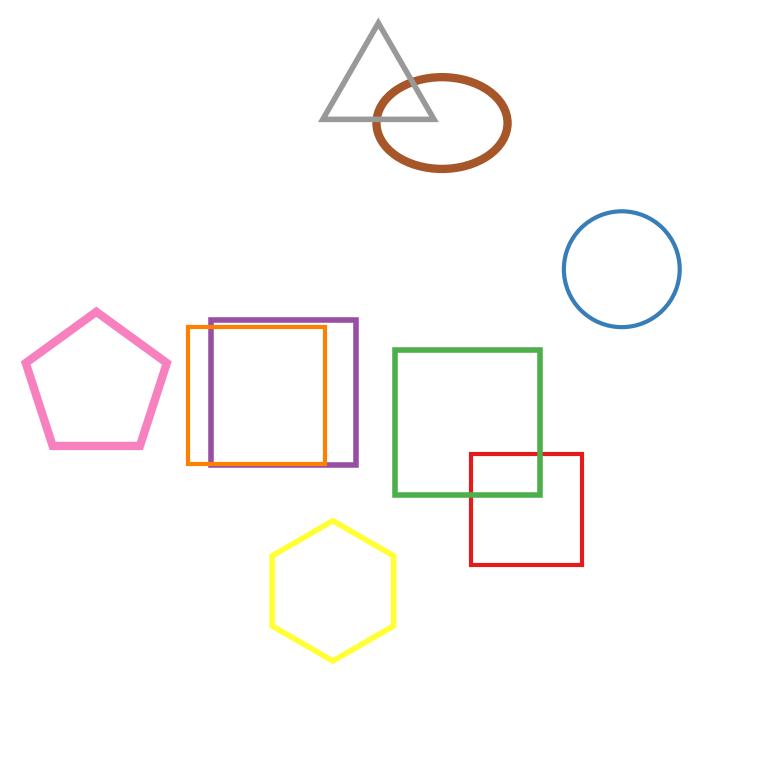[{"shape": "square", "thickness": 1.5, "radius": 0.36, "center": [0.684, 0.338]}, {"shape": "circle", "thickness": 1.5, "radius": 0.38, "center": [0.808, 0.65]}, {"shape": "square", "thickness": 2, "radius": 0.47, "center": [0.607, 0.451]}, {"shape": "square", "thickness": 2, "radius": 0.47, "center": [0.368, 0.491]}, {"shape": "square", "thickness": 1.5, "radius": 0.44, "center": [0.333, 0.487]}, {"shape": "hexagon", "thickness": 2, "radius": 0.46, "center": [0.432, 0.233]}, {"shape": "oval", "thickness": 3, "radius": 0.43, "center": [0.574, 0.84]}, {"shape": "pentagon", "thickness": 3, "radius": 0.48, "center": [0.125, 0.499]}, {"shape": "triangle", "thickness": 2, "radius": 0.42, "center": [0.491, 0.887]}]